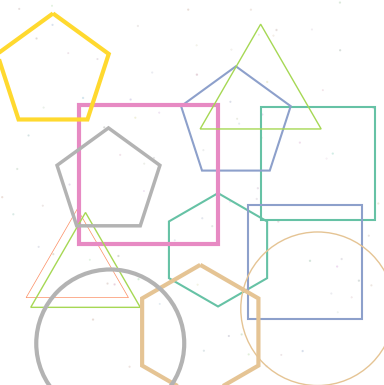[{"shape": "square", "thickness": 1.5, "radius": 0.74, "center": [0.826, 0.575]}, {"shape": "hexagon", "thickness": 1.5, "radius": 0.74, "center": [0.566, 0.351]}, {"shape": "triangle", "thickness": 0.5, "radius": 0.77, "center": [0.201, 0.304]}, {"shape": "pentagon", "thickness": 1.5, "radius": 0.75, "center": [0.613, 0.678]}, {"shape": "square", "thickness": 1.5, "radius": 0.74, "center": [0.792, 0.32]}, {"shape": "square", "thickness": 3, "radius": 0.9, "center": [0.386, 0.547]}, {"shape": "triangle", "thickness": 1, "radius": 0.82, "center": [0.222, 0.284]}, {"shape": "triangle", "thickness": 1, "radius": 0.91, "center": [0.677, 0.756]}, {"shape": "pentagon", "thickness": 3, "radius": 0.76, "center": [0.138, 0.813]}, {"shape": "circle", "thickness": 1, "radius": 1.0, "center": [0.825, 0.198]}, {"shape": "hexagon", "thickness": 3, "radius": 0.87, "center": [0.52, 0.138]}, {"shape": "pentagon", "thickness": 2.5, "radius": 0.7, "center": [0.282, 0.527]}, {"shape": "circle", "thickness": 3, "radius": 0.96, "center": [0.286, 0.108]}]